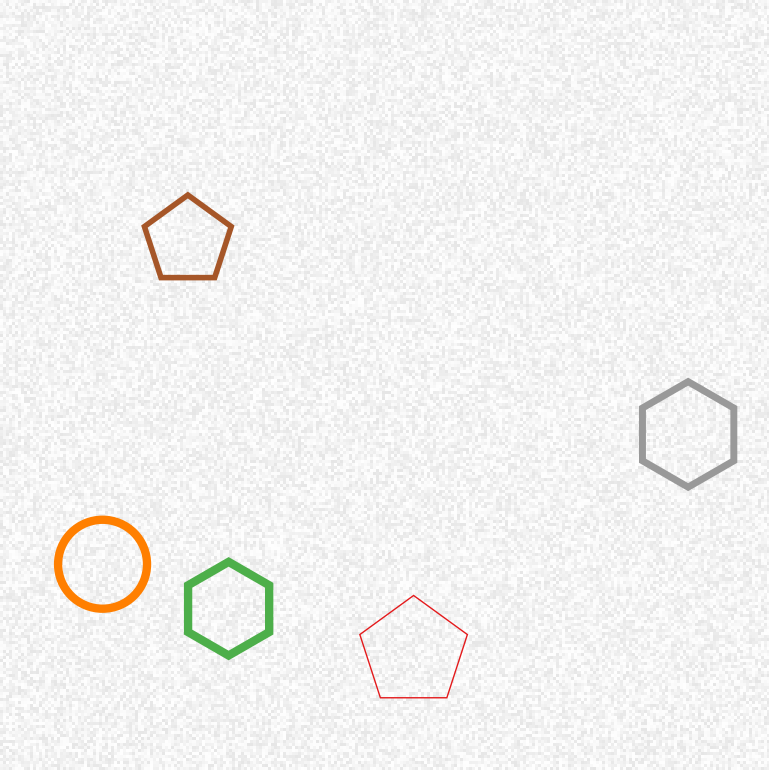[{"shape": "pentagon", "thickness": 0.5, "radius": 0.37, "center": [0.537, 0.153]}, {"shape": "hexagon", "thickness": 3, "radius": 0.3, "center": [0.297, 0.21]}, {"shape": "circle", "thickness": 3, "radius": 0.29, "center": [0.133, 0.267]}, {"shape": "pentagon", "thickness": 2, "radius": 0.3, "center": [0.244, 0.687]}, {"shape": "hexagon", "thickness": 2.5, "radius": 0.34, "center": [0.894, 0.436]}]